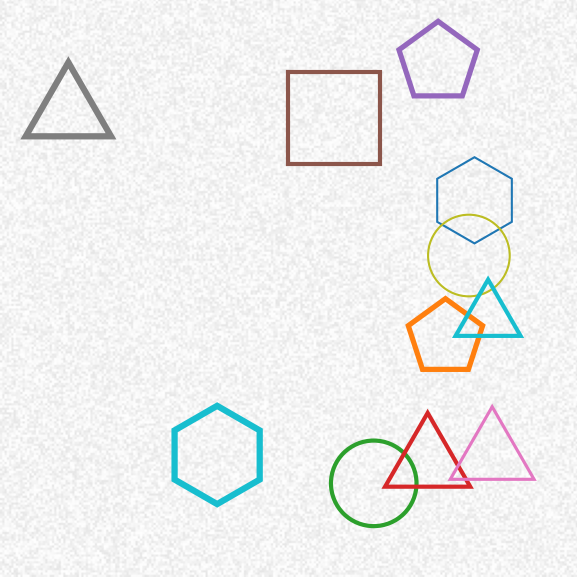[{"shape": "hexagon", "thickness": 1, "radius": 0.37, "center": [0.822, 0.652]}, {"shape": "pentagon", "thickness": 2.5, "radius": 0.34, "center": [0.771, 0.414]}, {"shape": "circle", "thickness": 2, "radius": 0.37, "center": [0.647, 0.162]}, {"shape": "triangle", "thickness": 2, "radius": 0.43, "center": [0.741, 0.199]}, {"shape": "pentagon", "thickness": 2.5, "radius": 0.36, "center": [0.759, 0.891]}, {"shape": "square", "thickness": 2, "radius": 0.4, "center": [0.578, 0.794]}, {"shape": "triangle", "thickness": 1.5, "radius": 0.42, "center": [0.852, 0.211]}, {"shape": "triangle", "thickness": 3, "radius": 0.43, "center": [0.118, 0.806]}, {"shape": "circle", "thickness": 1, "radius": 0.35, "center": [0.812, 0.557]}, {"shape": "triangle", "thickness": 2, "radius": 0.32, "center": [0.845, 0.45]}, {"shape": "hexagon", "thickness": 3, "radius": 0.43, "center": [0.376, 0.211]}]